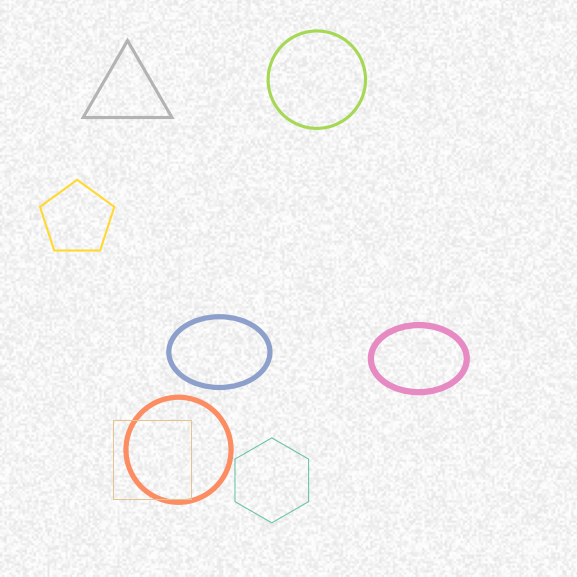[{"shape": "hexagon", "thickness": 0.5, "radius": 0.37, "center": [0.471, 0.167]}, {"shape": "circle", "thickness": 2.5, "radius": 0.45, "center": [0.309, 0.22]}, {"shape": "oval", "thickness": 2.5, "radius": 0.44, "center": [0.38, 0.389]}, {"shape": "oval", "thickness": 3, "radius": 0.42, "center": [0.725, 0.378]}, {"shape": "circle", "thickness": 1.5, "radius": 0.42, "center": [0.549, 0.861]}, {"shape": "pentagon", "thickness": 1, "radius": 0.34, "center": [0.134, 0.62]}, {"shape": "square", "thickness": 0.5, "radius": 0.34, "center": [0.263, 0.203]}, {"shape": "triangle", "thickness": 1.5, "radius": 0.44, "center": [0.221, 0.84]}]